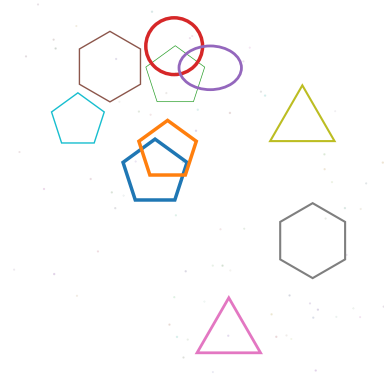[{"shape": "pentagon", "thickness": 2.5, "radius": 0.44, "center": [0.403, 0.551]}, {"shape": "pentagon", "thickness": 2.5, "radius": 0.39, "center": [0.435, 0.609]}, {"shape": "pentagon", "thickness": 0.5, "radius": 0.4, "center": [0.455, 0.801]}, {"shape": "circle", "thickness": 2.5, "radius": 0.37, "center": [0.452, 0.88]}, {"shape": "oval", "thickness": 2, "radius": 0.41, "center": [0.546, 0.824]}, {"shape": "hexagon", "thickness": 1, "radius": 0.46, "center": [0.286, 0.827]}, {"shape": "triangle", "thickness": 2, "radius": 0.48, "center": [0.594, 0.131]}, {"shape": "hexagon", "thickness": 1.5, "radius": 0.49, "center": [0.812, 0.375]}, {"shape": "triangle", "thickness": 1.5, "radius": 0.48, "center": [0.785, 0.682]}, {"shape": "pentagon", "thickness": 1, "radius": 0.36, "center": [0.202, 0.687]}]